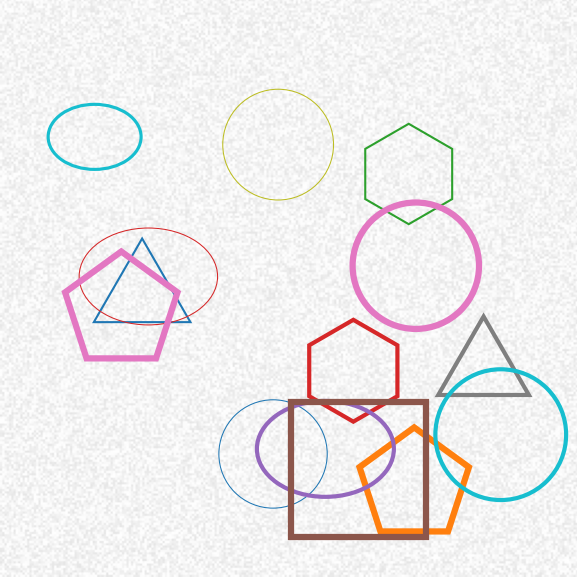[{"shape": "circle", "thickness": 0.5, "radius": 0.47, "center": [0.473, 0.213]}, {"shape": "triangle", "thickness": 1, "radius": 0.48, "center": [0.246, 0.49]}, {"shape": "pentagon", "thickness": 3, "radius": 0.5, "center": [0.717, 0.159]}, {"shape": "hexagon", "thickness": 1, "radius": 0.43, "center": [0.708, 0.698]}, {"shape": "oval", "thickness": 0.5, "radius": 0.6, "center": [0.257, 0.52]}, {"shape": "hexagon", "thickness": 2, "radius": 0.44, "center": [0.612, 0.357]}, {"shape": "oval", "thickness": 2, "radius": 0.59, "center": [0.563, 0.222]}, {"shape": "square", "thickness": 3, "radius": 0.59, "center": [0.62, 0.187]}, {"shape": "pentagon", "thickness": 3, "radius": 0.51, "center": [0.21, 0.461]}, {"shape": "circle", "thickness": 3, "radius": 0.55, "center": [0.72, 0.539]}, {"shape": "triangle", "thickness": 2, "radius": 0.45, "center": [0.837, 0.36]}, {"shape": "circle", "thickness": 0.5, "radius": 0.48, "center": [0.482, 0.749]}, {"shape": "oval", "thickness": 1.5, "radius": 0.4, "center": [0.164, 0.762]}, {"shape": "circle", "thickness": 2, "radius": 0.57, "center": [0.867, 0.246]}]